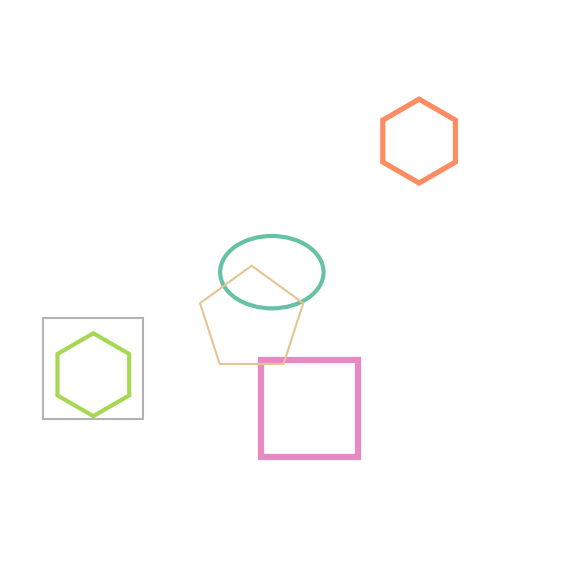[{"shape": "oval", "thickness": 2, "radius": 0.45, "center": [0.471, 0.528]}, {"shape": "hexagon", "thickness": 2.5, "radius": 0.36, "center": [0.726, 0.755]}, {"shape": "square", "thickness": 3, "radius": 0.42, "center": [0.536, 0.291]}, {"shape": "hexagon", "thickness": 2, "radius": 0.36, "center": [0.162, 0.35]}, {"shape": "pentagon", "thickness": 1, "radius": 0.47, "center": [0.436, 0.445]}, {"shape": "square", "thickness": 1, "radius": 0.43, "center": [0.161, 0.361]}]